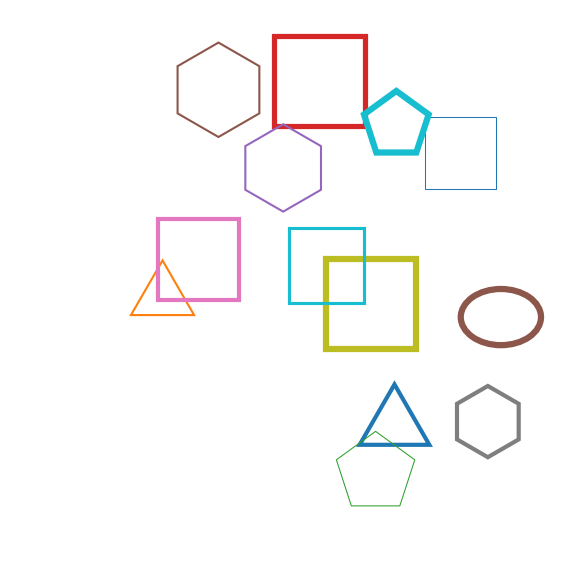[{"shape": "triangle", "thickness": 2, "radius": 0.35, "center": [0.683, 0.264]}, {"shape": "square", "thickness": 0.5, "radius": 0.31, "center": [0.798, 0.734]}, {"shape": "triangle", "thickness": 1, "radius": 0.32, "center": [0.281, 0.485]}, {"shape": "pentagon", "thickness": 0.5, "radius": 0.36, "center": [0.65, 0.181]}, {"shape": "square", "thickness": 2.5, "radius": 0.39, "center": [0.553, 0.859]}, {"shape": "hexagon", "thickness": 1, "radius": 0.38, "center": [0.49, 0.708]}, {"shape": "oval", "thickness": 3, "radius": 0.35, "center": [0.867, 0.45]}, {"shape": "hexagon", "thickness": 1, "radius": 0.41, "center": [0.378, 0.844]}, {"shape": "square", "thickness": 2, "radius": 0.35, "center": [0.343, 0.55]}, {"shape": "hexagon", "thickness": 2, "radius": 0.31, "center": [0.845, 0.269]}, {"shape": "square", "thickness": 3, "radius": 0.39, "center": [0.642, 0.473]}, {"shape": "square", "thickness": 1.5, "radius": 0.32, "center": [0.566, 0.539]}, {"shape": "pentagon", "thickness": 3, "radius": 0.29, "center": [0.686, 0.783]}]